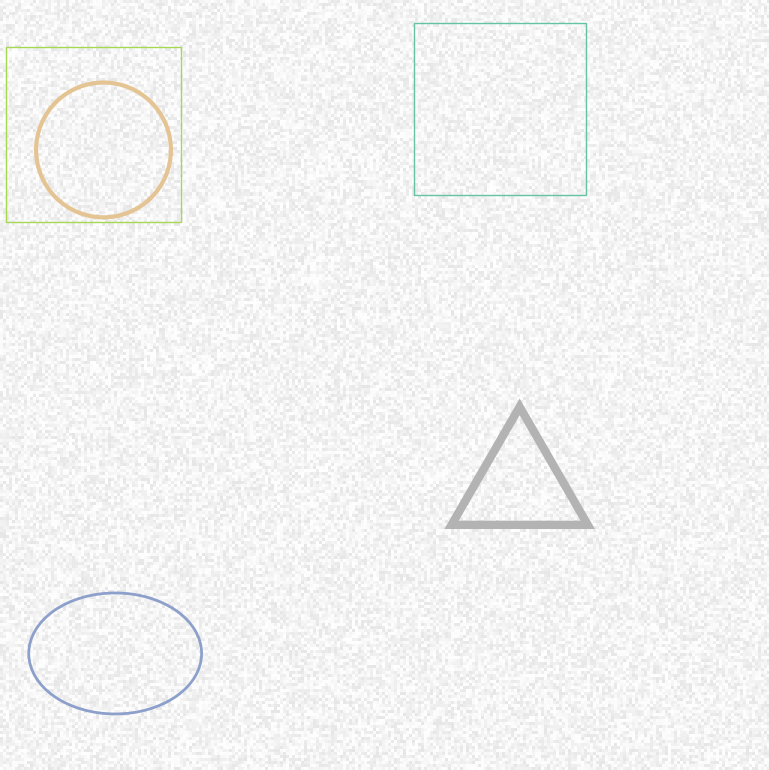[{"shape": "square", "thickness": 0.5, "radius": 0.56, "center": [0.65, 0.859]}, {"shape": "oval", "thickness": 1, "radius": 0.56, "center": [0.15, 0.151]}, {"shape": "square", "thickness": 0.5, "radius": 0.57, "center": [0.121, 0.825]}, {"shape": "circle", "thickness": 1.5, "radius": 0.44, "center": [0.134, 0.805]}, {"shape": "triangle", "thickness": 3, "radius": 0.51, "center": [0.675, 0.369]}]